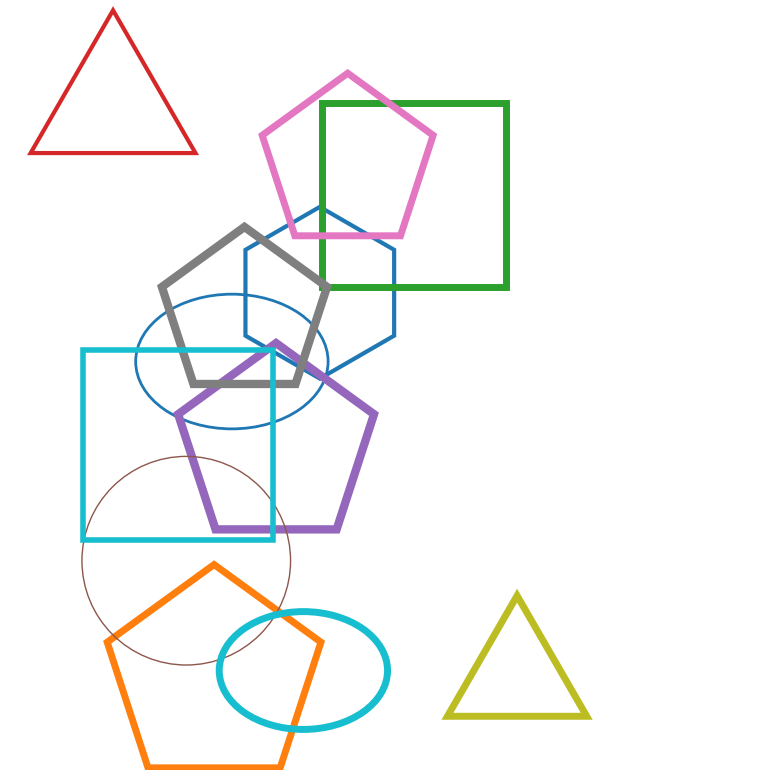[{"shape": "oval", "thickness": 1, "radius": 0.62, "center": [0.301, 0.53]}, {"shape": "hexagon", "thickness": 1.5, "radius": 0.56, "center": [0.415, 0.62]}, {"shape": "pentagon", "thickness": 2.5, "radius": 0.73, "center": [0.278, 0.121]}, {"shape": "square", "thickness": 2.5, "radius": 0.6, "center": [0.538, 0.747]}, {"shape": "triangle", "thickness": 1.5, "radius": 0.62, "center": [0.147, 0.863]}, {"shape": "pentagon", "thickness": 3, "radius": 0.67, "center": [0.359, 0.421]}, {"shape": "circle", "thickness": 0.5, "radius": 0.68, "center": [0.242, 0.272]}, {"shape": "pentagon", "thickness": 2.5, "radius": 0.58, "center": [0.452, 0.788]}, {"shape": "pentagon", "thickness": 3, "radius": 0.56, "center": [0.317, 0.593]}, {"shape": "triangle", "thickness": 2.5, "radius": 0.52, "center": [0.672, 0.122]}, {"shape": "square", "thickness": 2, "radius": 0.62, "center": [0.231, 0.423]}, {"shape": "oval", "thickness": 2.5, "radius": 0.55, "center": [0.394, 0.129]}]